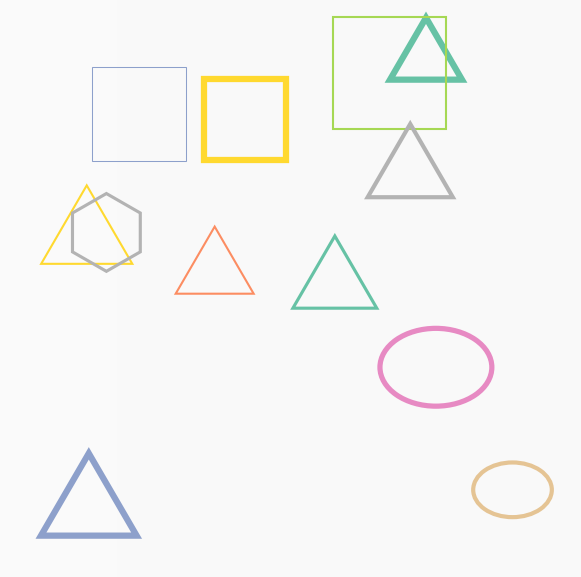[{"shape": "triangle", "thickness": 1.5, "radius": 0.42, "center": [0.576, 0.507]}, {"shape": "triangle", "thickness": 3, "radius": 0.36, "center": [0.733, 0.897]}, {"shape": "triangle", "thickness": 1, "radius": 0.39, "center": [0.369, 0.529]}, {"shape": "triangle", "thickness": 3, "radius": 0.48, "center": [0.153, 0.119]}, {"shape": "square", "thickness": 0.5, "radius": 0.41, "center": [0.239, 0.802]}, {"shape": "oval", "thickness": 2.5, "radius": 0.48, "center": [0.75, 0.363]}, {"shape": "square", "thickness": 1, "radius": 0.49, "center": [0.67, 0.873]}, {"shape": "square", "thickness": 3, "radius": 0.35, "center": [0.421, 0.792]}, {"shape": "triangle", "thickness": 1, "radius": 0.45, "center": [0.149, 0.588]}, {"shape": "oval", "thickness": 2, "radius": 0.34, "center": [0.882, 0.151]}, {"shape": "hexagon", "thickness": 1.5, "radius": 0.34, "center": [0.183, 0.597]}, {"shape": "triangle", "thickness": 2, "radius": 0.42, "center": [0.706, 0.7]}]